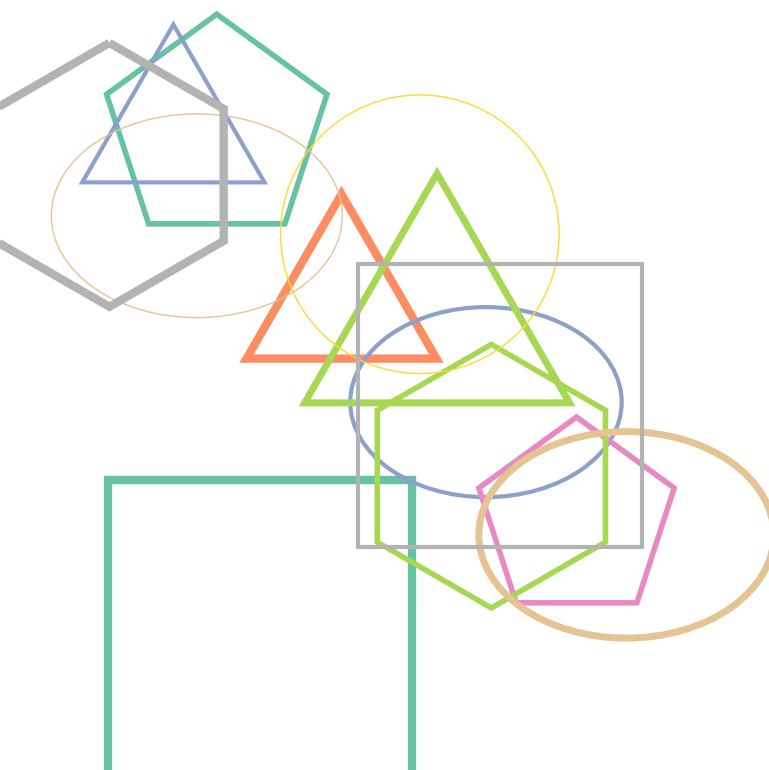[{"shape": "pentagon", "thickness": 2, "radius": 0.75, "center": [0.282, 0.831]}, {"shape": "square", "thickness": 3, "radius": 0.99, "center": [0.338, 0.179]}, {"shape": "triangle", "thickness": 3, "radius": 0.71, "center": [0.444, 0.605]}, {"shape": "oval", "thickness": 1.5, "radius": 0.88, "center": [0.631, 0.478]}, {"shape": "triangle", "thickness": 1.5, "radius": 0.68, "center": [0.225, 0.831]}, {"shape": "pentagon", "thickness": 2, "radius": 0.67, "center": [0.749, 0.325]}, {"shape": "triangle", "thickness": 2.5, "radius": 0.99, "center": [0.568, 0.576]}, {"shape": "hexagon", "thickness": 2, "radius": 0.86, "center": [0.638, 0.382]}, {"shape": "circle", "thickness": 0.5, "radius": 0.9, "center": [0.545, 0.696]}, {"shape": "oval", "thickness": 2.5, "radius": 0.96, "center": [0.813, 0.305]}, {"shape": "oval", "thickness": 0.5, "radius": 0.94, "center": [0.256, 0.72]}, {"shape": "square", "thickness": 1.5, "radius": 0.92, "center": [0.65, 0.473]}, {"shape": "hexagon", "thickness": 3, "radius": 0.86, "center": [0.142, 0.773]}]